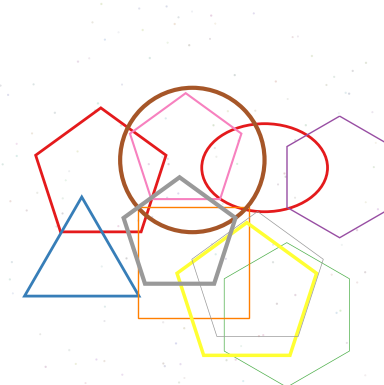[{"shape": "pentagon", "thickness": 2, "radius": 0.89, "center": [0.262, 0.542]}, {"shape": "oval", "thickness": 2, "radius": 0.82, "center": [0.687, 0.564]}, {"shape": "triangle", "thickness": 2, "radius": 0.86, "center": [0.212, 0.317]}, {"shape": "hexagon", "thickness": 0.5, "radius": 0.94, "center": [0.745, 0.182]}, {"shape": "hexagon", "thickness": 1, "radius": 0.79, "center": [0.882, 0.54]}, {"shape": "square", "thickness": 1, "radius": 0.72, "center": [0.502, 0.318]}, {"shape": "pentagon", "thickness": 2.5, "radius": 0.95, "center": [0.641, 0.231]}, {"shape": "circle", "thickness": 3, "radius": 0.94, "center": [0.5, 0.584]}, {"shape": "pentagon", "thickness": 1.5, "radius": 0.76, "center": [0.482, 0.606]}, {"shape": "pentagon", "thickness": 0.5, "radius": 0.9, "center": [0.669, 0.271]}, {"shape": "pentagon", "thickness": 3, "radius": 0.76, "center": [0.466, 0.387]}]